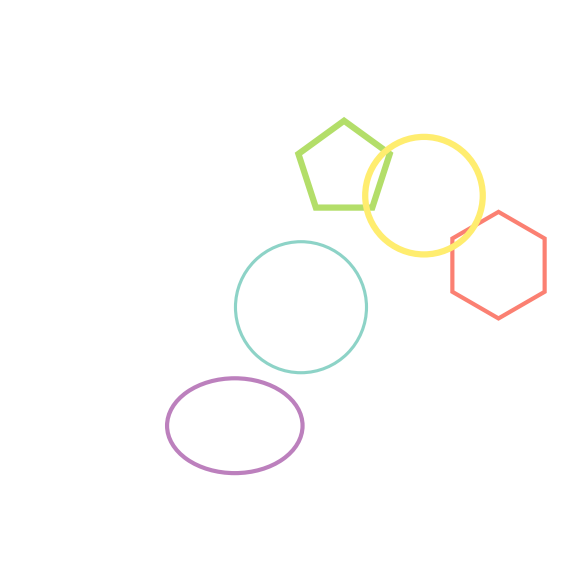[{"shape": "circle", "thickness": 1.5, "radius": 0.57, "center": [0.521, 0.467]}, {"shape": "hexagon", "thickness": 2, "radius": 0.46, "center": [0.863, 0.54]}, {"shape": "pentagon", "thickness": 3, "radius": 0.42, "center": [0.596, 0.707]}, {"shape": "oval", "thickness": 2, "radius": 0.59, "center": [0.407, 0.262]}, {"shape": "circle", "thickness": 3, "radius": 0.51, "center": [0.734, 0.66]}]